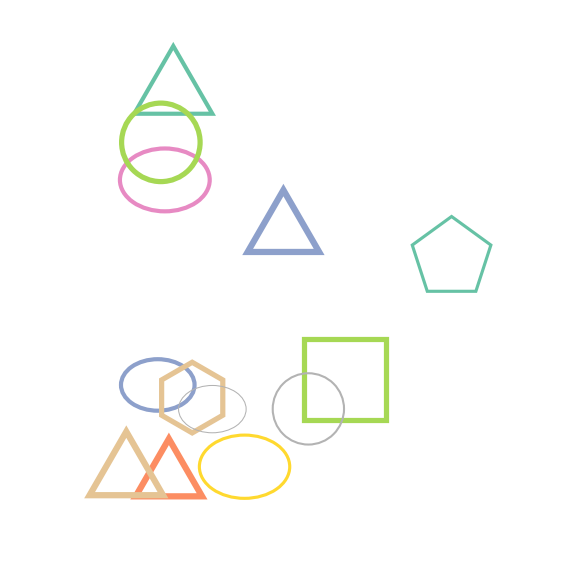[{"shape": "pentagon", "thickness": 1.5, "radius": 0.36, "center": [0.782, 0.553]}, {"shape": "triangle", "thickness": 2, "radius": 0.39, "center": [0.3, 0.841]}, {"shape": "triangle", "thickness": 3, "radius": 0.33, "center": [0.292, 0.173]}, {"shape": "oval", "thickness": 2, "radius": 0.32, "center": [0.273, 0.333]}, {"shape": "triangle", "thickness": 3, "radius": 0.36, "center": [0.491, 0.599]}, {"shape": "oval", "thickness": 2, "radius": 0.39, "center": [0.285, 0.688]}, {"shape": "square", "thickness": 2.5, "radius": 0.35, "center": [0.597, 0.342]}, {"shape": "circle", "thickness": 2.5, "radius": 0.34, "center": [0.279, 0.753]}, {"shape": "oval", "thickness": 1.5, "radius": 0.39, "center": [0.423, 0.191]}, {"shape": "triangle", "thickness": 3, "radius": 0.37, "center": [0.219, 0.178]}, {"shape": "hexagon", "thickness": 2.5, "radius": 0.31, "center": [0.333, 0.311]}, {"shape": "circle", "thickness": 1, "radius": 0.31, "center": [0.534, 0.291]}, {"shape": "oval", "thickness": 0.5, "radius": 0.29, "center": [0.368, 0.291]}]